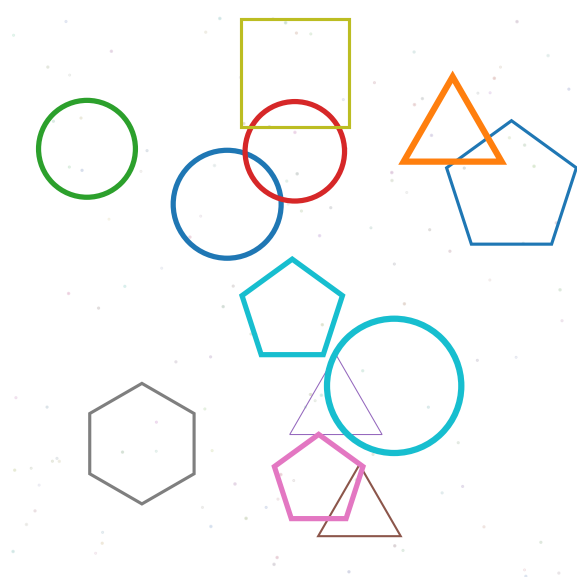[{"shape": "circle", "thickness": 2.5, "radius": 0.47, "center": [0.393, 0.645]}, {"shape": "pentagon", "thickness": 1.5, "radius": 0.59, "center": [0.886, 0.672]}, {"shape": "triangle", "thickness": 3, "radius": 0.49, "center": [0.784, 0.768]}, {"shape": "circle", "thickness": 2.5, "radius": 0.42, "center": [0.151, 0.741]}, {"shape": "circle", "thickness": 2.5, "radius": 0.43, "center": [0.511, 0.737]}, {"shape": "triangle", "thickness": 0.5, "radius": 0.46, "center": [0.582, 0.293]}, {"shape": "triangle", "thickness": 1, "radius": 0.41, "center": [0.622, 0.112]}, {"shape": "pentagon", "thickness": 2.5, "radius": 0.4, "center": [0.552, 0.166]}, {"shape": "hexagon", "thickness": 1.5, "radius": 0.52, "center": [0.246, 0.231]}, {"shape": "square", "thickness": 1.5, "radius": 0.47, "center": [0.511, 0.873]}, {"shape": "pentagon", "thickness": 2.5, "radius": 0.46, "center": [0.506, 0.459]}, {"shape": "circle", "thickness": 3, "radius": 0.58, "center": [0.683, 0.331]}]